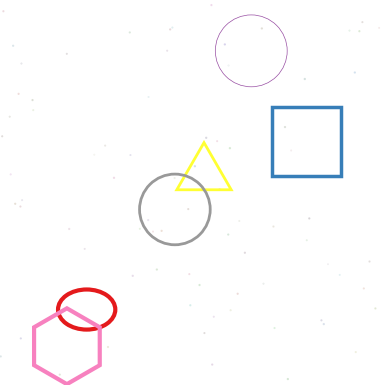[{"shape": "oval", "thickness": 3, "radius": 0.37, "center": [0.225, 0.196]}, {"shape": "square", "thickness": 2.5, "radius": 0.45, "center": [0.797, 0.633]}, {"shape": "circle", "thickness": 0.5, "radius": 0.47, "center": [0.653, 0.868]}, {"shape": "triangle", "thickness": 2, "radius": 0.41, "center": [0.53, 0.548]}, {"shape": "hexagon", "thickness": 3, "radius": 0.49, "center": [0.174, 0.101]}, {"shape": "circle", "thickness": 2, "radius": 0.46, "center": [0.454, 0.456]}]